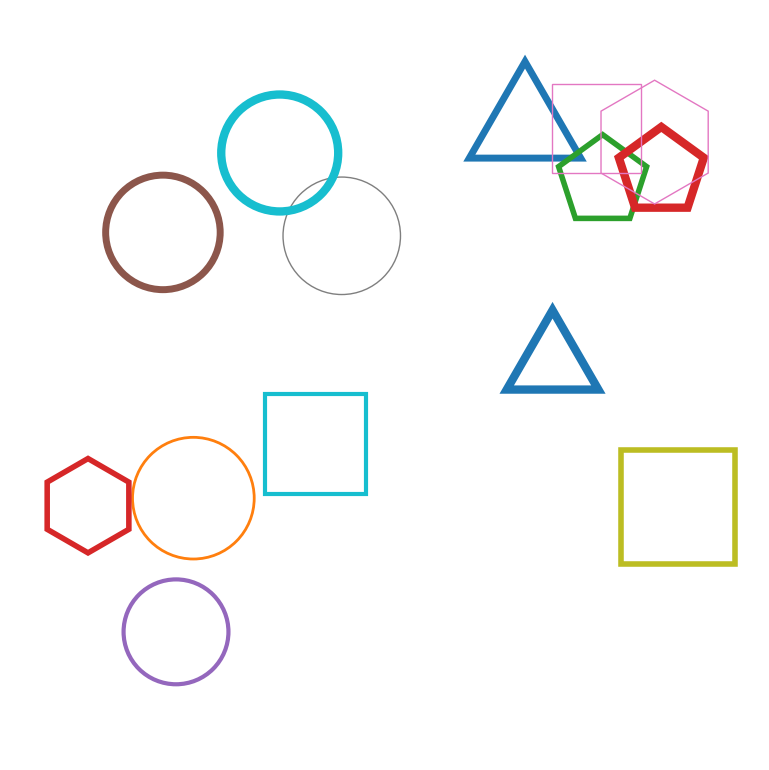[{"shape": "triangle", "thickness": 2.5, "radius": 0.42, "center": [0.682, 0.836]}, {"shape": "triangle", "thickness": 3, "radius": 0.34, "center": [0.718, 0.528]}, {"shape": "circle", "thickness": 1, "radius": 0.4, "center": [0.251, 0.353]}, {"shape": "pentagon", "thickness": 2, "radius": 0.3, "center": [0.783, 0.765]}, {"shape": "pentagon", "thickness": 3, "radius": 0.29, "center": [0.859, 0.777]}, {"shape": "hexagon", "thickness": 2, "radius": 0.31, "center": [0.114, 0.343]}, {"shape": "circle", "thickness": 1.5, "radius": 0.34, "center": [0.229, 0.179]}, {"shape": "circle", "thickness": 2.5, "radius": 0.37, "center": [0.212, 0.698]}, {"shape": "hexagon", "thickness": 0.5, "radius": 0.4, "center": [0.85, 0.815]}, {"shape": "square", "thickness": 0.5, "radius": 0.29, "center": [0.775, 0.833]}, {"shape": "circle", "thickness": 0.5, "radius": 0.38, "center": [0.444, 0.694]}, {"shape": "square", "thickness": 2, "radius": 0.37, "center": [0.88, 0.341]}, {"shape": "circle", "thickness": 3, "radius": 0.38, "center": [0.363, 0.801]}, {"shape": "square", "thickness": 1.5, "radius": 0.33, "center": [0.41, 0.424]}]